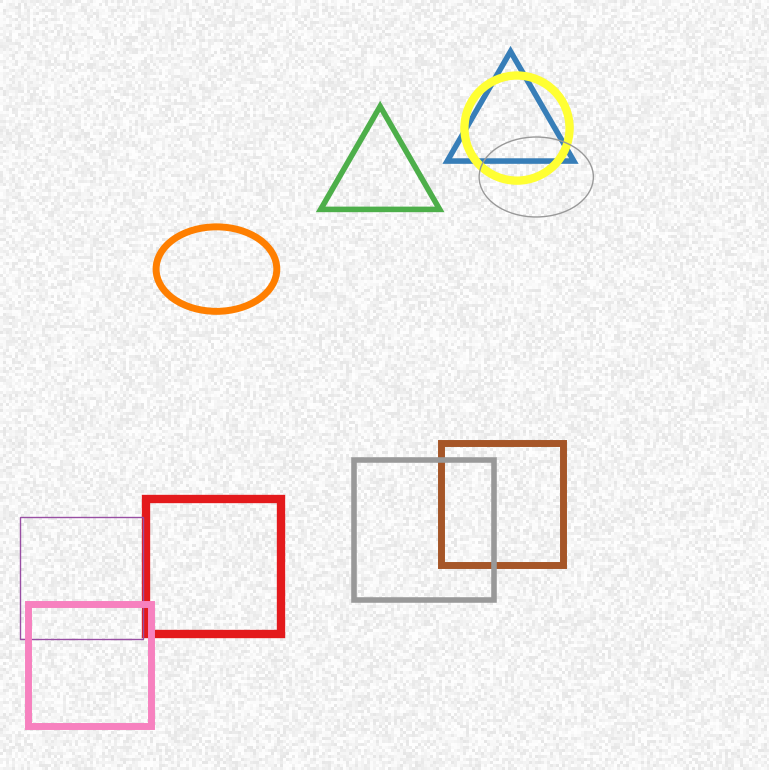[{"shape": "square", "thickness": 3, "radius": 0.44, "center": [0.277, 0.264]}, {"shape": "triangle", "thickness": 2, "radius": 0.47, "center": [0.663, 0.838]}, {"shape": "triangle", "thickness": 2, "radius": 0.45, "center": [0.494, 0.773]}, {"shape": "square", "thickness": 0.5, "radius": 0.4, "center": [0.106, 0.249]}, {"shape": "oval", "thickness": 2.5, "radius": 0.39, "center": [0.281, 0.651]}, {"shape": "circle", "thickness": 3, "radius": 0.34, "center": [0.671, 0.834]}, {"shape": "square", "thickness": 2.5, "radius": 0.39, "center": [0.652, 0.345]}, {"shape": "square", "thickness": 2.5, "radius": 0.4, "center": [0.116, 0.136]}, {"shape": "square", "thickness": 2, "radius": 0.46, "center": [0.55, 0.311]}, {"shape": "oval", "thickness": 0.5, "radius": 0.37, "center": [0.696, 0.77]}]